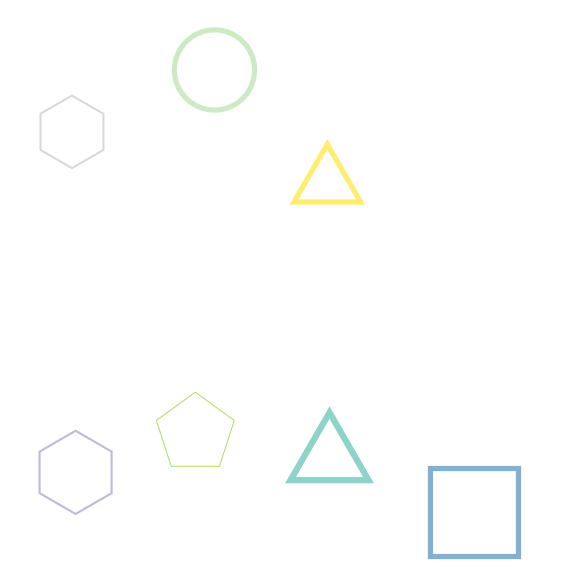[{"shape": "triangle", "thickness": 3, "radius": 0.39, "center": [0.571, 0.207]}, {"shape": "hexagon", "thickness": 1, "radius": 0.36, "center": [0.131, 0.181]}, {"shape": "square", "thickness": 2.5, "radius": 0.38, "center": [0.821, 0.112]}, {"shape": "pentagon", "thickness": 0.5, "radius": 0.35, "center": [0.338, 0.249]}, {"shape": "hexagon", "thickness": 1, "radius": 0.31, "center": [0.125, 0.771]}, {"shape": "circle", "thickness": 2.5, "radius": 0.35, "center": [0.371, 0.878]}, {"shape": "triangle", "thickness": 2.5, "radius": 0.33, "center": [0.567, 0.683]}]